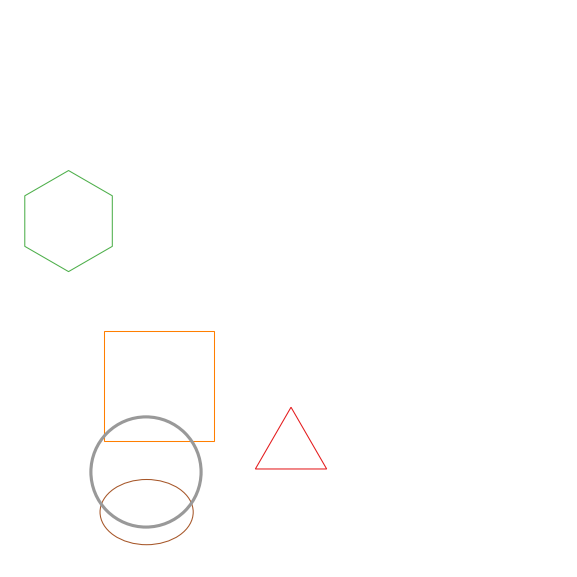[{"shape": "triangle", "thickness": 0.5, "radius": 0.36, "center": [0.504, 0.223]}, {"shape": "hexagon", "thickness": 0.5, "radius": 0.44, "center": [0.119, 0.616]}, {"shape": "square", "thickness": 0.5, "radius": 0.48, "center": [0.276, 0.33]}, {"shape": "oval", "thickness": 0.5, "radius": 0.4, "center": [0.254, 0.112]}, {"shape": "circle", "thickness": 1.5, "radius": 0.48, "center": [0.253, 0.182]}]